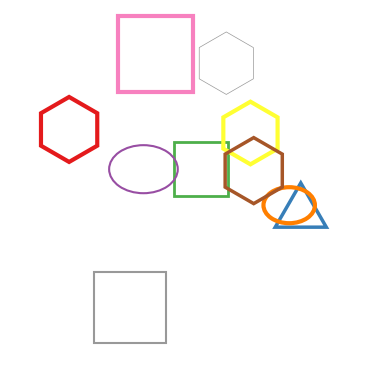[{"shape": "hexagon", "thickness": 3, "radius": 0.42, "center": [0.18, 0.664]}, {"shape": "triangle", "thickness": 2.5, "radius": 0.38, "center": [0.781, 0.448]}, {"shape": "square", "thickness": 2, "radius": 0.35, "center": [0.522, 0.562]}, {"shape": "oval", "thickness": 1.5, "radius": 0.45, "center": [0.373, 0.561]}, {"shape": "oval", "thickness": 3, "radius": 0.33, "center": [0.751, 0.467]}, {"shape": "hexagon", "thickness": 3, "radius": 0.41, "center": [0.651, 0.655]}, {"shape": "hexagon", "thickness": 2.5, "radius": 0.43, "center": [0.659, 0.557]}, {"shape": "square", "thickness": 3, "radius": 0.49, "center": [0.404, 0.86]}, {"shape": "square", "thickness": 1.5, "radius": 0.46, "center": [0.338, 0.201]}, {"shape": "hexagon", "thickness": 0.5, "radius": 0.41, "center": [0.588, 0.836]}]